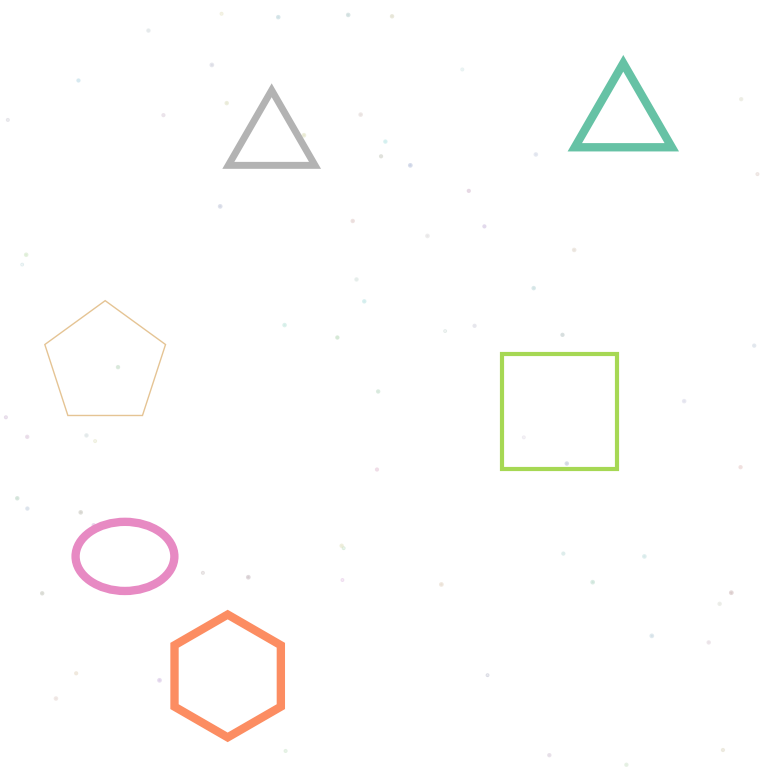[{"shape": "triangle", "thickness": 3, "radius": 0.36, "center": [0.809, 0.845]}, {"shape": "hexagon", "thickness": 3, "radius": 0.4, "center": [0.296, 0.122]}, {"shape": "oval", "thickness": 3, "radius": 0.32, "center": [0.162, 0.277]}, {"shape": "square", "thickness": 1.5, "radius": 0.37, "center": [0.727, 0.466]}, {"shape": "pentagon", "thickness": 0.5, "radius": 0.41, "center": [0.137, 0.527]}, {"shape": "triangle", "thickness": 2.5, "radius": 0.32, "center": [0.353, 0.818]}]